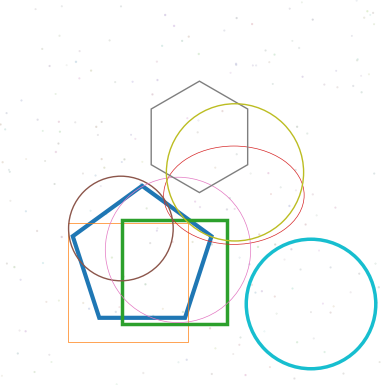[{"shape": "pentagon", "thickness": 3, "radius": 0.95, "center": [0.369, 0.328]}, {"shape": "square", "thickness": 0.5, "radius": 0.78, "center": [0.332, 0.266]}, {"shape": "square", "thickness": 2.5, "radius": 0.68, "center": [0.454, 0.294]}, {"shape": "oval", "thickness": 0.5, "radius": 0.91, "center": [0.608, 0.493]}, {"shape": "circle", "thickness": 1, "radius": 0.68, "center": [0.314, 0.407]}, {"shape": "circle", "thickness": 0.5, "radius": 0.94, "center": [0.462, 0.351]}, {"shape": "hexagon", "thickness": 1, "radius": 0.72, "center": [0.518, 0.645]}, {"shape": "circle", "thickness": 1, "radius": 0.89, "center": [0.61, 0.552]}, {"shape": "circle", "thickness": 2.5, "radius": 0.84, "center": [0.808, 0.21]}]